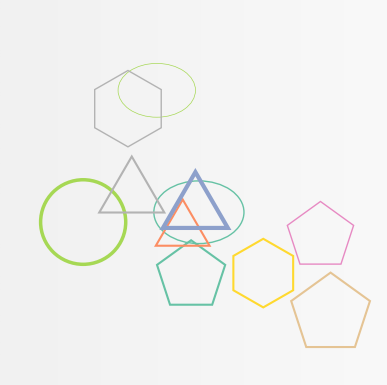[{"shape": "pentagon", "thickness": 1.5, "radius": 0.46, "center": [0.493, 0.283]}, {"shape": "oval", "thickness": 1, "radius": 0.58, "center": [0.513, 0.449]}, {"shape": "triangle", "thickness": 1.5, "radius": 0.4, "center": [0.471, 0.402]}, {"shape": "triangle", "thickness": 3, "radius": 0.48, "center": [0.504, 0.456]}, {"shape": "pentagon", "thickness": 1, "radius": 0.45, "center": [0.827, 0.387]}, {"shape": "circle", "thickness": 2.5, "radius": 0.55, "center": [0.215, 0.423]}, {"shape": "oval", "thickness": 0.5, "radius": 0.5, "center": [0.405, 0.765]}, {"shape": "hexagon", "thickness": 1.5, "radius": 0.45, "center": [0.679, 0.291]}, {"shape": "pentagon", "thickness": 1.5, "radius": 0.53, "center": [0.853, 0.185]}, {"shape": "triangle", "thickness": 1.5, "radius": 0.48, "center": [0.34, 0.497]}, {"shape": "hexagon", "thickness": 1, "radius": 0.5, "center": [0.33, 0.718]}]